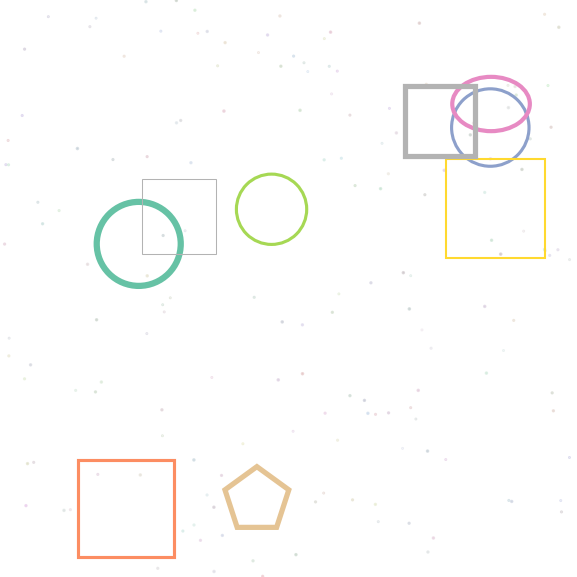[{"shape": "circle", "thickness": 3, "radius": 0.36, "center": [0.24, 0.577]}, {"shape": "square", "thickness": 1.5, "radius": 0.42, "center": [0.218, 0.119]}, {"shape": "circle", "thickness": 1.5, "radius": 0.34, "center": [0.849, 0.778]}, {"shape": "oval", "thickness": 2, "radius": 0.34, "center": [0.85, 0.819]}, {"shape": "circle", "thickness": 1.5, "radius": 0.3, "center": [0.47, 0.637]}, {"shape": "square", "thickness": 1, "radius": 0.43, "center": [0.857, 0.637]}, {"shape": "pentagon", "thickness": 2.5, "radius": 0.29, "center": [0.445, 0.133]}, {"shape": "square", "thickness": 2.5, "radius": 0.31, "center": [0.762, 0.79]}, {"shape": "square", "thickness": 0.5, "radius": 0.32, "center": [0.31, 0.624]}]